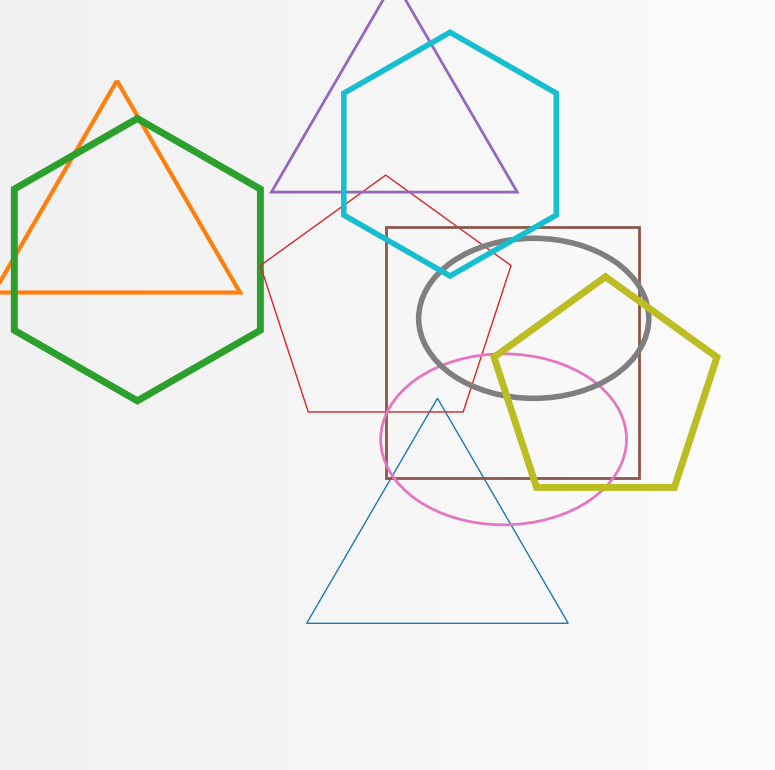[{"shape": "triangle", "thickness": 0.5, "radius": 0.97, "center": [0.564, 0.288]}, {"shape": "triangle", "thickness": 1.5, "radius": 0.92, "center": [0.151, 0.712]}, {"shape": "hexagon", "thickness": 2.5, "radius": 0.92, "center": [0.177, 0.663]}, {"shape": "pentagon", "thickness": 0.5, "radius": 0.85, "center": [0.498, 0.603]}, {"shape": "triangle", "thickness": 1, "radius": 0.92, "center": [0.509, 0.842]}, {"shape": "square", "thickness": 1, "radius": 0.82, "center": [0.661, 0.542]}, {"shape": "oval", "thickness": 1, "radius": 0.79, "center": [0.65, 0.429]}, {"shape": "oval", "thickness": 2, "radius": 0.74, "center": [0.689, 0.587]}, {"shape": "pentagon", "thickness": 2.5, "radius": 0.76, "center": [0.781, 0.489]}, {"shape": "hexagon", "thickness": 2, "radius": 0.79, "center": [0.581, 0.8]}]